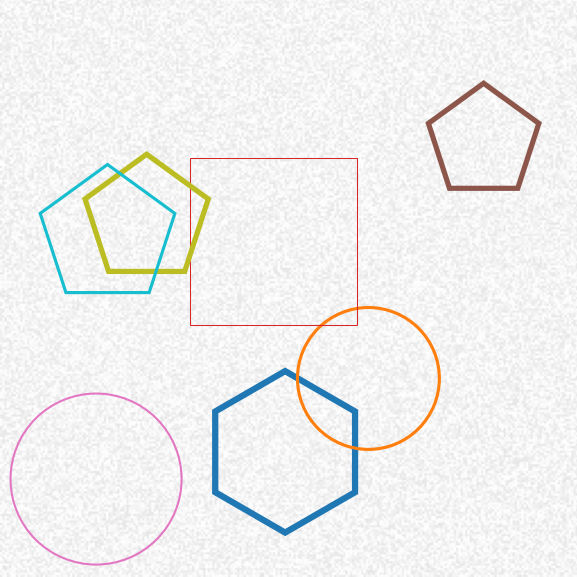[{"shape": "hexagon", "thickness": 3, "radius": 0.7, "center": [0.494, 0.217]}, {"shape": "circle", "thickness": 1.5, "radius": 0.61, "center": [0.638, 0.344]}, {"shape": "square", "thickness": 0.5, "radius": 0.72, "center": [0.474, 0.581]}, {"shape": "pentagon", "thickness": 2.5, "radius": 0.5, "center": [0.837, 0.754]}, {"shape": "circle", "thickness": 1, "radius": 0.74, "center": [0.166, 0.17]}, {"shape": "pentagon", "thickness": 2.5, "radius": 0.56, "center": [0.254, 0.62]}, {"shape": "pentagon", "thickness": 1.5, "radius": 0.61, "center": [0.186, 0.592]}]